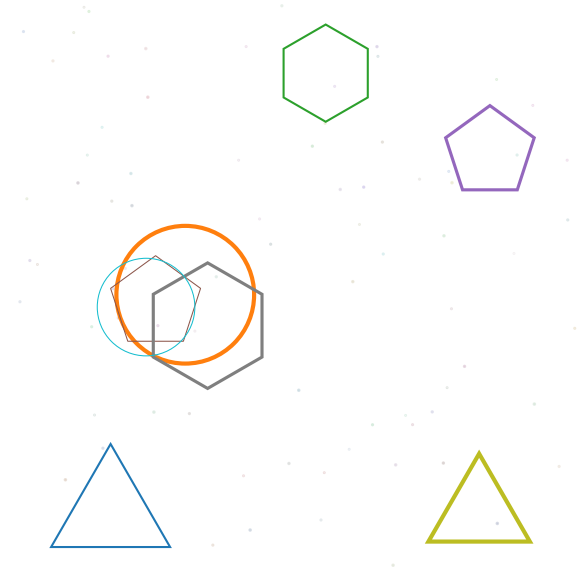[{"shape": "triangle", "thickness": 1, "radius": 0.59, "center": [0.192, 0.111]}, {"shape": "circle", "thickness": 2, "radius": 0.6, "center": [0.321, 0.489]}, {"shape": "hexagon", "thickness": 1, "radius": 0.42, "center": [0.564, 0.872]}, {"shape": "pentagon", "thickness": 1.5, "radius": 0.4, "center": [0.848, 0.736]}, {"shape": "pentagon", "thickness": 0.5, "radius": 0.41, "center": [0.269, 0.474]}, {"shape": "hexagon", "thickness": 1.5, "radius": 0.54, "center": [0.36, 0.435]}, {"shape": "triangle", "thickness": 2, "radius": 0.51, "center": [0.83, 0.112]}, {"shape": "circle", "thickness": 0.5, "radius": 0.42, "center": [0.253, 0.467]}]